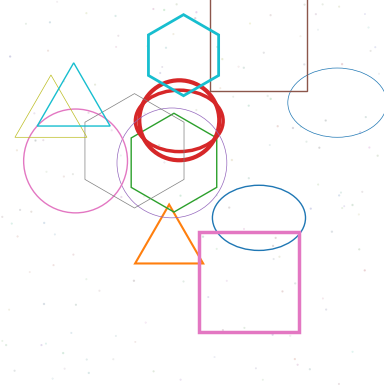[{"shape": "oval", "thickness": 1, "radius": 0.6, "center": [0.673, 0.434]}, {"shape": "oval", "thickness": 0.5, "radius": 0.64, "center": [0.876, 0.733]}, {"shape": "triangle", "thickness": 1.5, "radius": 0.51, "center": [0.439, 0.367]}, {"shape": "hexagon", "thickness": 1, "radius": 0.64, "center": [0.452, 0.578]}, {"shape": "circle", "thickness": 3, "radius": 0.52, "center": [0.466, 0.688]}, {"shape": "oval", "thickness": 2.5, "radius": 0.57, "center": [0.466, 0.686]}, {"shape": "circle", "thickness": 0.5, "radius": 0.71, "center": [0.447, 0.577]}, {"shape": "square", "thickness": 1, "radius": 0.63, "center": [0.671, 0.889]}, {"shape": "circle", "thickness": 1, "radius": 0.67, "center": [0.196, 0.582]}, {"shape": "square", "thickness": 2.5, "radius": 0.65, "center": [0.647, 0.268]}, {"shape": "hexagon", "thickness": 0.5, "radius": 0.74, "center": [0.349, 0.608]}, {"shape": "triangle", "thickness": 0.5, "radius": 0.54, "center": [0.132, 0.697]}, {"shape": "hexagon", "thickness": 2, "radius": 0.53, "center": [0.477, 0.857]}, {"shape": "triangle", "thickness": 1, "radius": 0.55, "center": [0.191, 0.727]}]